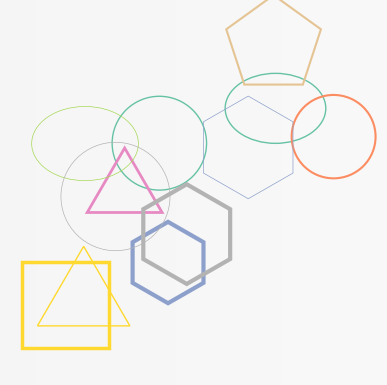[{"shape": "oval", "thickness": 1, "radius": 0.65, "center": [0.711, 0.719]}, {"shape": "circle", "thickness": 1, "radius": 0.61, "center": [0.411, 0.628]}, {"shape": "circle", "thickness": 1.5, "radius": 0.54, "center": [0.861, 0.645]}, {"shape": "hexagon", "thickness": 0.5, "radius": 0.67, "center": [0.641, 0.617]}, {"shape": "hexagon", "thickness": 3, "radius": 0.53, "center": [0.434, 0.318]}, {"shape": "triangle", "thickness": 2, "radius": 0.56, "center": [0.322, 0.504]}, {"shape": "oval", "thickness": 0.5, "radius": 0.69, "center": [0.219, 0.627]}, {"shape": "triangle", "thickness": 1, "radius": 0.69, "center": [0.216, 0.222]}, {"shape": "square", "thickness": 2.5, "radius": 0.56, "center": [0.168, 0.208]}, {"shape": "pentagon", "thickness": 1.5, "radius": 0.64, "center": [0.706, 0.884]}, {"shape": "circle", "thickness": 0.5, "radius": 0.7, "center": [0.298, 0.49]}, {"shape": "hexagon", "thickness": 3, "radius": 0.65, "center": [0.482, 0.392]}]